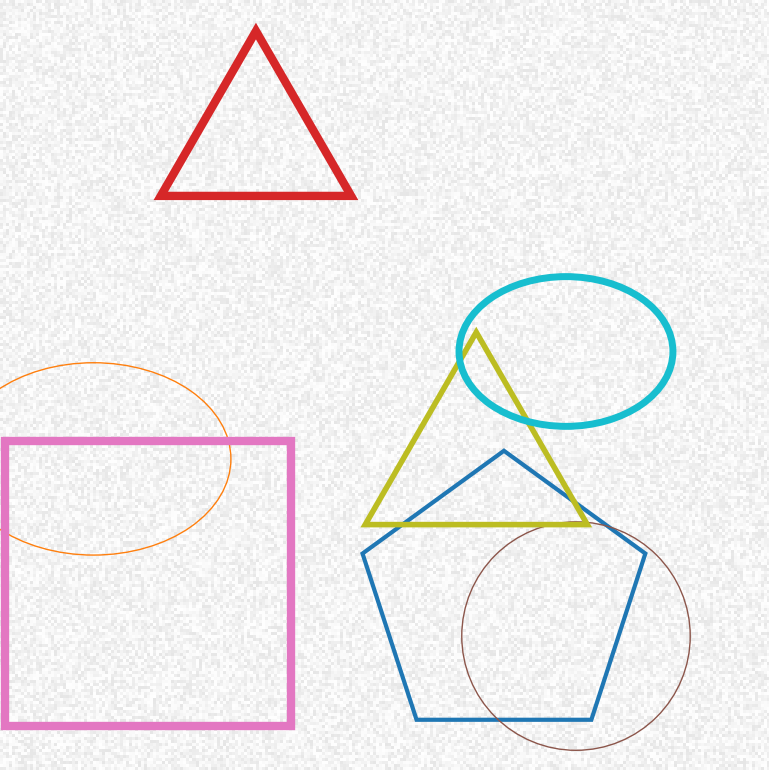[{"shape": "pentagon", "thickness": 1.5, "radius": 0.97, "center": [0.654, 0.221]}, {"shape": "oval", "thickness": 0.5, "radius": 0.89, "center": [0.121, 0.404]}, {"shape": "triangle", "thickness": 3, "radius": 0.71, "center": [0.332, 0.817]}, {"shape": "circle", "thickness": 0.5, "radius": 0.74, "center": [0.748, 0.174]}, {"shape": "square", "thickness": 3, "radius": 0.93, "center": [0.192, 0.242]}, {"shape": "triangle", "thickness": 2, "radius": 0.83, "center": [0.619, 0.402]}, {"shape": "oval", "thickness": 2.5, "radius": 0.69, "center": [0.735, 0.544]}]